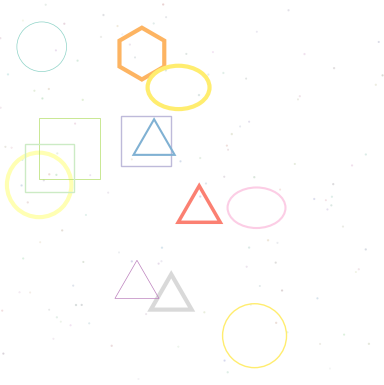[{"shape": "circle", "thickness": 0.5, "radius": 0.32, "center": [0.108, 0.879]}, {"shape": "circle", "thickness": 3, "radius": 0.42, "center": [0.102, 0.52]}, {"shape": "square", "thickness": 1, "radius": 0.32, "center": [0.38, 0.634]}, {"shape": "triangle", "thickness": 2.5, "radius": 0.32, "center": [0.517, 0.454]}, {"shape": "triangle", "thickness": 1.5, "radius": 0.31, "center": [0.4, 0.629]}, {"shape": "hexagon", "thickness": 3, "radius": 0.34, "center": [0.369, 0.861]}, {"shape": "square", "thickness": 0.5, "radius": 0.39, "center": [0.181, 0.614]}, {"shape": "oval", "thickness": 1.5, "radius": 0.38, "center": [0.666, 0.46]}, {"shape": "triangle", "thickness": 3, "radius": 0.31, "center": [0.445, 0.226]}, {"shape": "triangle", "thickness": 0.5, "radius": 0.33, "center": [0.356, 0.258]}, {"shape": "square", "thickness": 1, "radius": 0.31, "center": [0.129, 0.563]}, {"shape": "circle", "thickness": 1, "radius": 0.42, "center": [0.661, 0.128]}, {"shape": "oval", "thickness": 3, "radius": 0.4, "center": [0.464, 0.773]}]